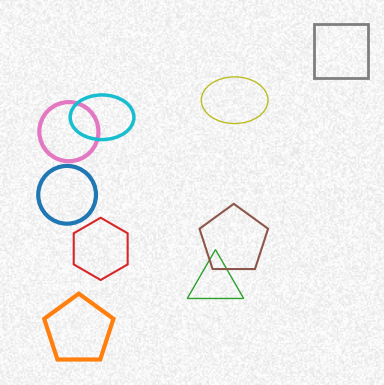[{"shape": "circle", "thickness": 3, "radius": 0.38, "center": [0.174, 0.494]}, {"shape": "pentagon", "thickness": 3, "radius": 0.47, "center": [0.205, 0.143]}, {"shape": "triangle", "thickness": 1, "radius": 0.42, "center": [0.56, 0.267]}, {"shape": "hexagon", "thickness": 1.5, "radius": 0.4, "center": [0.262, 0.354]}, {"shape": "pentagon", "thickness": 1.5, "radius": 0.47, "center": [0.607, 0.377]}, {"shape": "circle", "thickness": 3, "radius": 0.38, "center": [0.179, 0.658]}, {"shape": "square", "thickness": 2, "radius": 0.35, "center": [0.885, 0.867]}, {"shape": "oval", "thickness": 1, "radius": 0.43, "center": [0.609, 0.74]}, {"shape": "oval", "thickness": 2.5, "radius": 0.41, "center": [0.265, 0.695]}]